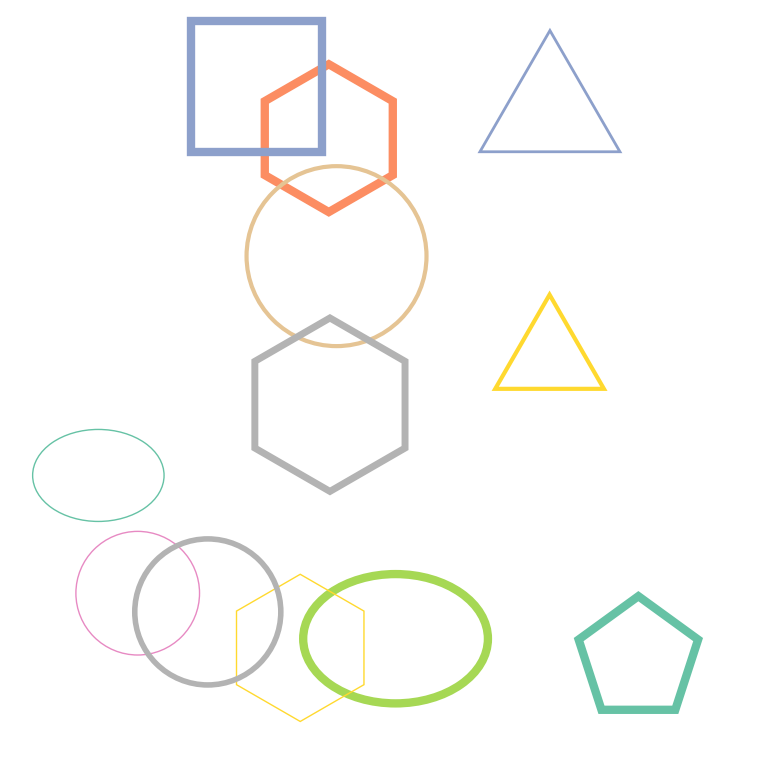[{"shape": "oval", "thickness": 0.5, "radius": 0.43, "center": [0.128, 0.383]}, {"shape": "pentagon", "thickness": 3, "radius": 0.41, "center": [0.829, 0.144]}, {"shape": "hexagon", "thickness": 3, "radius": 0.48, "center": [0.427, 0.821]}, {"shape": "triangle", "thickness": 1, "radius": 0.52, "center": [0.714, 0.855]}, {"shape": "square", "thickness": 3, "radius": 0.42, "center": [0.333, 0.888]}, {"shape": "circle", "thickness": 0.5, "radius": 0.4, "center": [0.179, 0.23]}, {"shape": "oval", "thickness": 3, "radius": 0.6, "center": [0.514, 0.17]}, {"shape": "hexagon", "thickness": 0.5, "radius": 0.48, "center": [0.39, 0.159]}, {"shape": "triangle", "thickness": 1.5, "radius": 0.41, "center": [0.714, 0.536]}, {"shape": "circle", "thickness": 1.5, "radius": 0.58, "center": [0.437, 0.667]}, {"shape": "circle", "thickness": 2, "radius": 0.47, "center": [0.27, 0.205]}, {"shape": "hexagon", "thickness": 2.5, "radius": 0.56, "center": [0.429, 0.474]}]